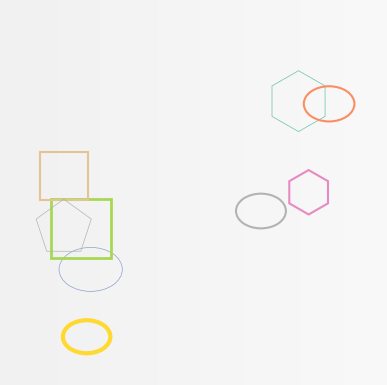[{"shape": "hexagon", "thickness": 0.5, "radius": 0.4, "center": [0.77, 0.737]}, {"shape": "oval", "thickness": 1.5, "radius": 0.33, "center": [0.849, 0.73]}, {"shape": "oval", "thickness": 0.5, "radius": 0.41, "center": [0.234, 0.3]}, {"shape": "hexagon", "thickness": 1.5, "radius": 0.29, "center": [0.796, 0.501]}, {"shape": "square", "thickness": 2, "radius": 0.38, "center": [0.209, 0.406]}, {"shape": "oval", "thickness": 3, "radius": 0.31, "center": [0.224, 0.125]}, {"shape": "square", "thickness": 1.5, "radius": 0.31, "center": [0.165, 0.544]}, {"shape": "pentagon", "thickness": 0.5, "radius": 0.37, "center": [0.164, 0.408]}, {"shape": "oval", "thickness": 1.5, "radius": 0.32, "center": [0.673, 0.452]}]